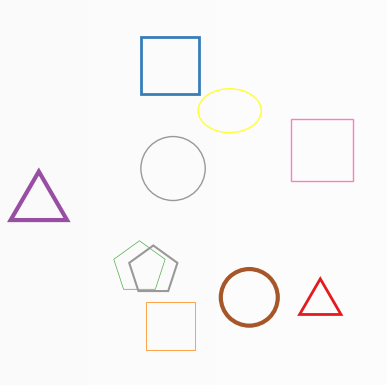[{"shape": "triangle", "thickness": 2, "radius": 0.31, "center": [0.827, 0.214]}, {"shape": "square", "thickness": 2, "radius": 0.37, "center": [0.439, 0.83]}, {"shape": "pentagon", "thickness": 0.5, "radius": 0.35, "center": [0.36, 0.305]}, {"shape": "triangle", "thickness": 3, "radius": 0.42, "center": [0.1, 0.47]}, {"shape": "square", "thickness": 0.5, "radius": 0.31, "center": [0.439, 0.154]}, {"shape": "oval", "thickness": 1, "radius": 0.41, "center": [0.593, 0.712]}, {"shape": "circle", "thickness": 3, "radius": 0.37, "center": [0.643, 0.228]}, {"shape": "square", "thickness": 1, "radius": 0.4, "center": [0.832, 0.61]}, {"shape": "circle", "thickness": 1, "radius": 0.42, "center": [0.447, 0.562]}, {"shape": "pentagon", "thickness": 1.5, "radius": 0.33, "center": [0.396, 0.297]}]